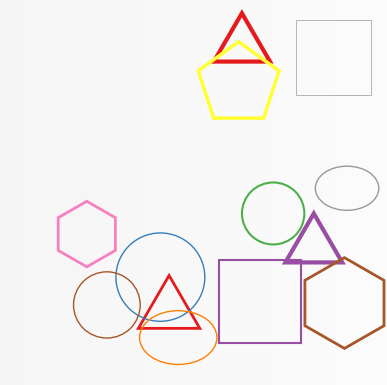[{"shape": "triangle", "thickness": 3, "radius": 0.42, "center": [0.624, 0.882]}, {"shape": "triangle", "thickness": 2, "radius": 0.46, "center": [0.436, 0.193]}, {"shape": "circle", "thickness": 1, "radius": 0.57, "center": [0.414, 0.28]}, {"shape": "circle", "thickness": 1.5, "radius": 0.4, "center": [0.705, 0.446]}, {"shape": "square", "thickness": 1.5, "radius": 0.54, "center": [0.671, 0.216]}, {"shape": "triangle", "thickness": 3, "radius": 0.42, "center": [0.81, 0.361]}, {"shape": "oval", "thickness": 1, "radius": 0.5, "center": [0.46, 0.123]}, {"shape": "pentagon", "thickness": 2.5, "radius": 0.55, "center": [0.616, 0.782]}, {"shape": "circle", "thickness": 1, "radius": 0.43, "center": [0.276, 0.208]}, {"shape": "hexagon", "thickness": 2, "radius": 0.59, "center": [0.889, 0.213]}, {"shape": "hexagon", "thickness": 2, "radius": 0.43, "center": [0.224, 0.392]}, {"shape": "square", "thickness": 0.5, "radius": 0.48, "center": [0.862, 0.851]}, {"shape": "oval", "thickness": 1, "radius": 0.41, "center": [0.896, 0.511]}]